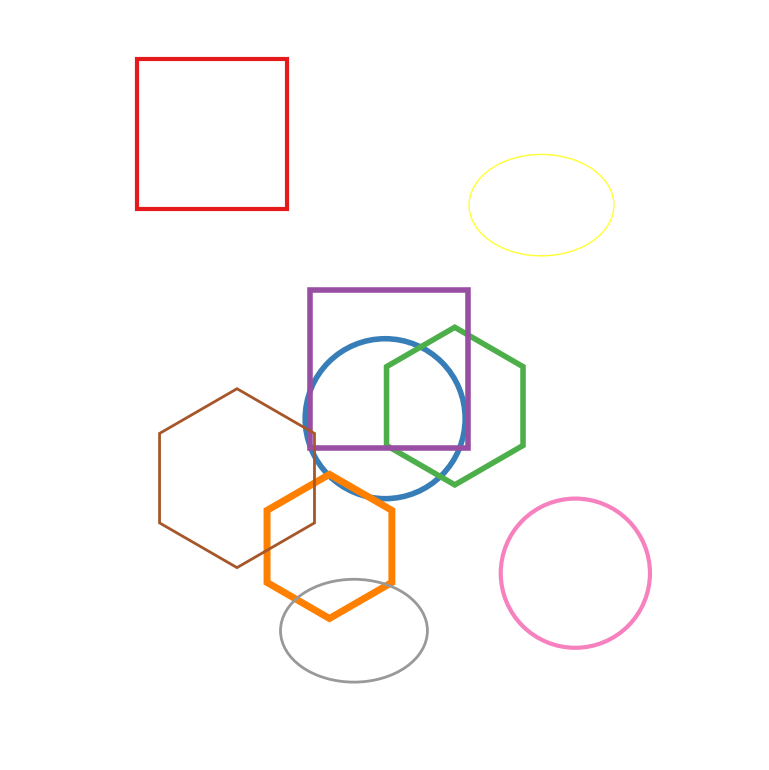[{"shape": "square", "thickness": 1.5, "radius": 0.49, "center": [0.276, 0.826]}, {"shape": "circle", "thickness": 2, "radius": 0.52, "center": [0.5, 0.456]}, {"shape": "hexagon", "thickness": 2, "radius": 0.51, "center": [0.591, 0.473]}, {"shape": "square", "thickness": 2, "radius": 0.51, "center": [0.505, 0.52]}, {"shape": "hexagon", "thickness": 2.5, "radius": 0.47, "center": [0.428, 0.29]}, {"shape": "oval", "thickness": 0.5, "radius": 0.47, "center": [0.703, 0.734]}, {"shape": "hexagon", "thickness": 1, "radius": 0.58, "center": [0.308, 0.379]}, {"shape": "circle", "thickness": 1.5, "radius": 0.48, "center": [0.747, 0.256]}, {"shape": "oval", "thickness": 1, "radius": 0.48, "center": [0.46, 0.181]}]